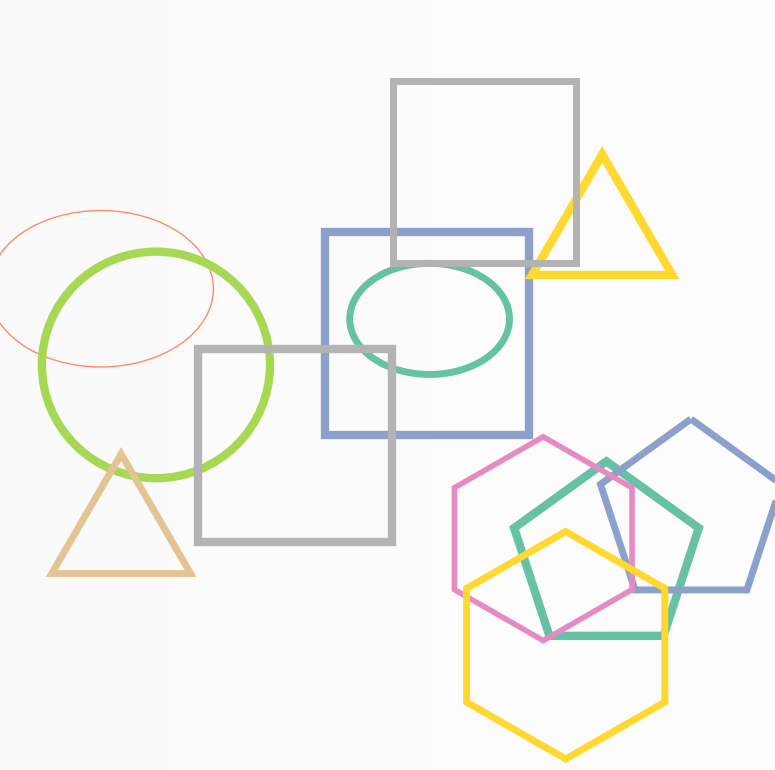[{"shape": "pentagon", "thickness": 3, "radius": 0.63, "center": [0.783, 0.276]}, {"shape": "oval", "thickness": 2.5, "radius": 0.52, "center": [0.554, 0.586]}, {"shape": "oval", "thickness": 0.5, "radius": 0.73, "center": [0.13, 0.625]}, {"shape": "square", "thickness": 3, "radius": 0.66, "center": [0.551, 0.567]}, {"shape": "pentagon", "thickness": 2.5, "radius": 0.61, "center": [0.892, 0.333]}, {"shape": "hexagon", "thickness": 2, "radius": 0.66, "center": [0.701, 0.3]}, {"shape": "circle", "thickness": 3, "radius": 0.74, "center": [0.201, 0.526]}, {"shape": "hexagon", "thickness": 2.5, "radius": 0.74, "center": [0.73, 0.162]}, {"shape": "triangle", "thickness": 3, "radius": 0.52, "center": [0.777, 0.695]}, {"shape": "triangle", "thickness": 2.5, "radius": 0.52, "center": [0.156, 0.307]}, {"shape": "square", "thickness": 3, "radius": 0.63, "center": [0.381, 0.421]}, {"shape": "square", "thickness": 2.5, "radius": 0.59, "center": [0.625, 0.777]}]